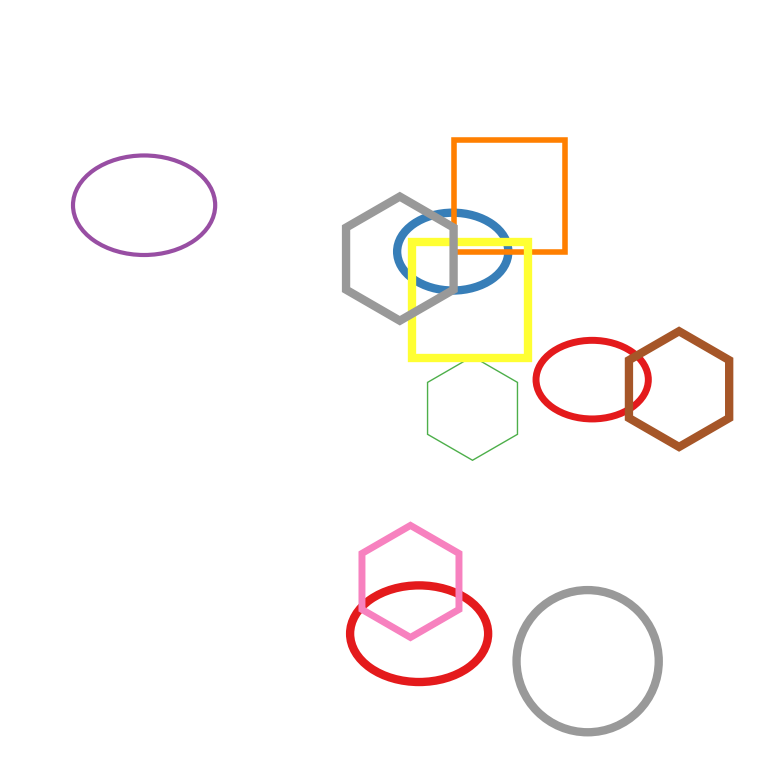[{"shape": "oval", "thickness": 3, "radius": 0.45, "center": [0.544, 0.177]}, {"shape": "oval", "thickness": 2.5, "radius": 0.36, "center": [0.769, 0.507]}, {"shape": "oval", "thickness": 3, "radius": 0.36, "center": [0.588, 0.673]}, {"shape": "hexagon", "thickness": 0.5, "radius": 0.34, "center": [0.614, 0.47]}, {"shape": "oval", "thickness": 1.5, "radius": 0.46, "center": [0.187, 0.733]}, {"shape": "square", "thickness": 2, "radius": 0.36, "center": [0.662, 0.745]}, {"shape": "square", "thickness": 3, "radius": 0.38, "center": [0.61, 0.611]}, {"shape": "hexagon", "thickness": 3, "radius": 0.38, "center": [0.882, 0.495]}, {"shape": "hexagon", "thickness": 2.5, "radius": 0.36, "center": [0.533, 0.245]}, {"shape": "circle", "thickness": 3, "radius": 0.46, "center": [0.763, 0.141]}, {"shape": "hexagon", "thickness": 3, "radius": 0.4, "center": [0.519, 0.664]}]